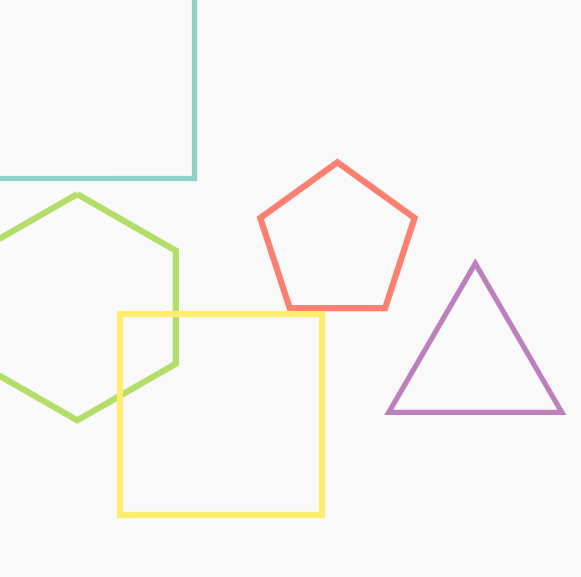[{"shape": "square", "thickness": 2.5, "radius": 0.88, "center": [0.158, 0.866]}, {"shape": "pentagon", "thickness": 3, "radius": 0.7, "center": [0.581, 0.579]}, {"shape": "hexagon", "thickness": 3, "radius": 0.98, "center": [0.133, 0.467]}, {"shape": "triangle", "thickness": 2.5, "radius": 0.86, "center": [0.818, 0.371]}, {"shape": "square", "thickness": 3, "radius": 0.87, "center": [0.381, 0.281]}]